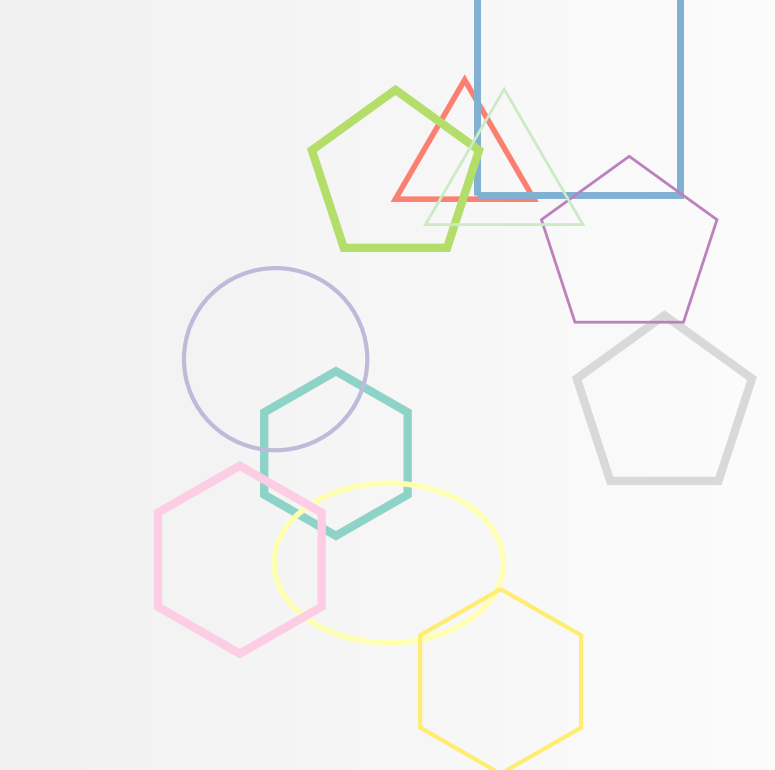[{"shape": "hexagon", "thickness": 3, "radius": 0.53, "center": [0.433, 0.411]}, {"shape": "oval", "thickness": 2, "radius": 0.74, "center": [0.502, 0.269]}, {"shape": "circle", "thickness": 1.5, "radius": 0.59, "center": [0.356, 0.534]}, {"shape": "triangle", "thickness": 2, "radius": 0.52, "center": [0.6, 0.793]}, {"shape": "square", "thickness": 2.5, "radius": 0.65, "center": [0.746, 0.877]}, {"shape": "pentagon", "thickness": 3, "radius": 0.57, "center": [0.51, 0.77]}, {"shape": "hexagon", "thickness": 3, "radius": 0.61, "center": [0.309, 0.273]}, {"shape": "pentagon", "thickness": 3, "radius": 0.59, "center": [0.857, 0.472]}, {"shape": "pentagon", "thickness": 1, "radius": 0.6, "center": [0.812, 0.678]}, {"shape": "triangle", "thickness": 1, "radius": 0.59, "center": [0.651, 0.767]}, {"shape": "hexagon", "thickness": 1.5, "radius": 0.6, "center": [0.646, 0.115]}]